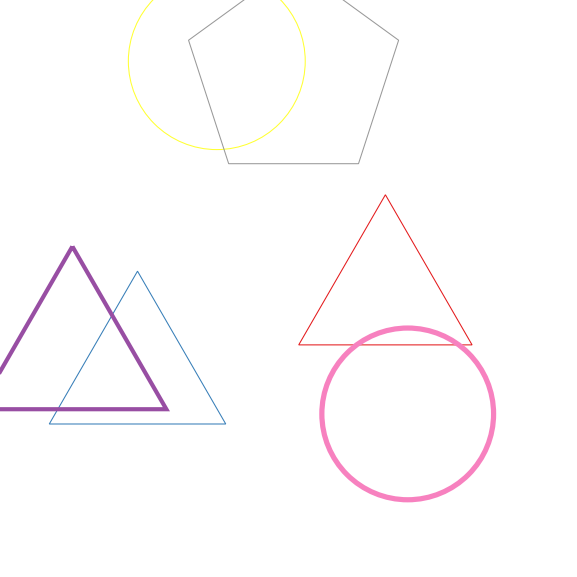[{"shape": "triangle", "thickness": 0.5, "radius": 0.87, "center": [0.667, 0.489]}, {"shape": "triangle", "thickness": 0.5, "radius": 0.88, "center": [0.238, 0.353]}, {"shape": "triangle", "thickness": 2, "radius": 0.94, "center": [0.125, 0.384]}, {"shape": "circle", "thickness": 0.5, "radius": 0.77, "center": [0.375, 0.893]}, {"shape": "circle", "thickness": 2.5, "radius": 0.74, "center": [0.706, 0.282]}, {"shape": "pentagon", "thickness": 0.5, "radius": 0.96, "center": [0.508, 0.87]}]